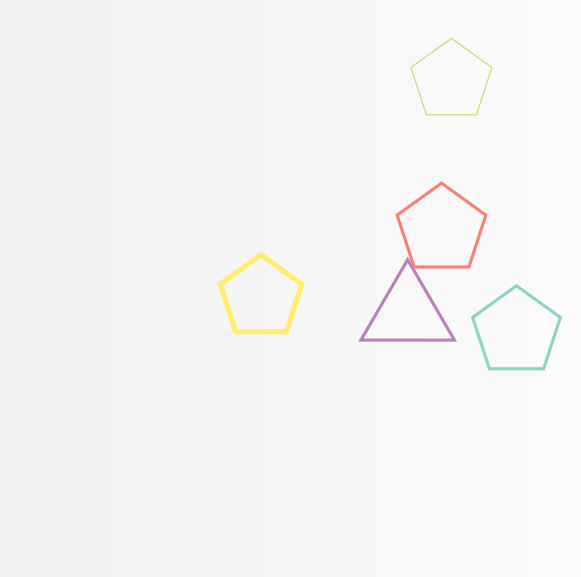[{"shape": "pentagon", "thickness": 1.5, "radius": 0.4, "center": [0.889, 0.425]}, {"shape": "pentagon", "thickness": 1.5, "radius": 0.4, "center": [0.76, 0.602]}, {"shape": "pentagon", "thickness": 0.5, "radius": 0.37, "center": [0.777, 0.86]}, {"shape": "triangle", "thickness": 1.5, "radius": 0.46, "center": [0.701, 0.457]}, {"shape": "pentagon", "thickness": 2.5, "radius": 0.37, "center": [0.449, 0.484]}]